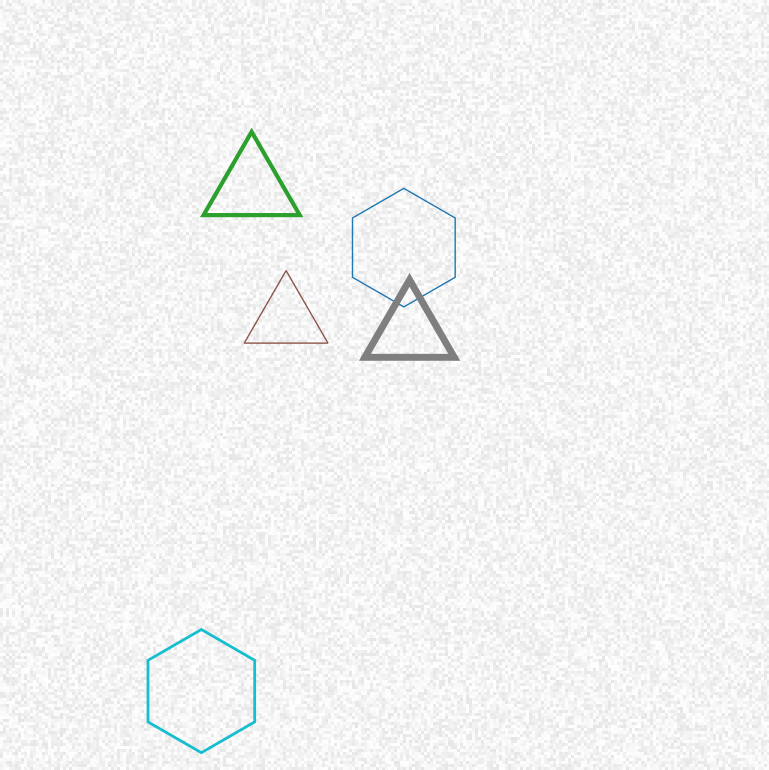[{"shape": "hexagon", "thickness": 0.5, "radius": 0.39, "center": [0.524, 0.678]}, {"shape": "triangle", "thickness": 1.5, "radius": 0.36, "center": [0.327, 0.757]}, {"shape": "triangle", "thickness": 0.5, "radius": 0.31, "center": [0.372, 0.586]}, {"shape": "triangle", "thickness": 2.5, "radius": 0.34, "center": [0.532, 0.569]}, {"shape": "hexagon", "thickness": 1, "radius": 0.4, "center": [0.261, 0.102]}]